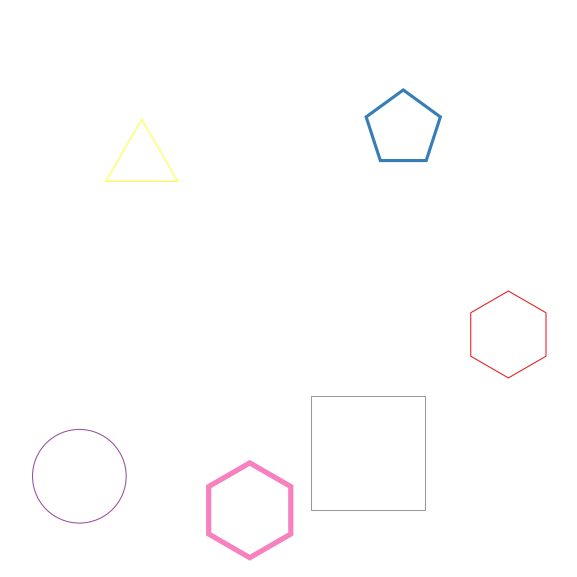[{"shape": "hexagon", "thickness": 0.5, "radius": 0.38, "center": [0.88, 0.42]}, {"shape": "pentagon", "thickness": 1.5, "radius": 0.34, "center": [0.698, 0.776]}, {"shape": "circle", "thickness": 0.5, "radius": 0.41, "center": [0.137, 0.174]}, {"shape": "triangle", "thickness": 0.5, "radius": 0.36, "center": [0.245, 0.721]}, {"shape": "hexagon", "thickness": 2.5, "radius": 0.41, "center": [0.432, 0.116]}, {"shape": "square", "thickness": 0.5, "radius": 0.5, "center": [0.637, 0.215]}]